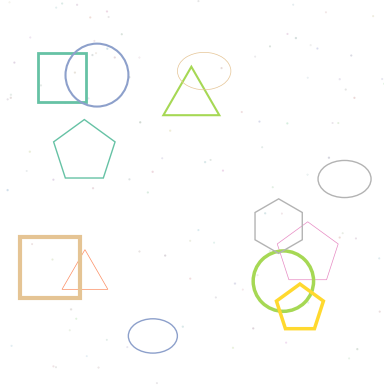[{"shape": "square", "thickness": 2, "radius": 0.32, "center": [0.161, 0.798]}, {"shape": "pentagon", "thickness": 1, "radius": 0.42, "center": [0.219, 0.606]}, {"shape": "triangle", "thickness": 0.5, "radius": 0.34, "center": [0.221, 0.283]}, {"shape": "oval", "thickness": 1, "radius": 0.32, "center": [0.397, 0.127]}, {"shape": "circle", "thickness": 1.5, "radius": 0.41, "center": [0.252, 0.805]}, {"shape": "pentagon", "thickness": 0.5, "radius": 0.42, "center": [0.799, 0.341]}, {"shape": "triangle", "thickness": 1.5, "radius": 0.42, "center": [0.497, 0.743]}, {"shape": "circle", "thickness": 2.5, "radius": 0.39, "center": [0.736, 0.27]}, {"shape": "pentagon", "thickness": 2.5, "radius": 0.32, "center": [0.779, 0.198]}, {"shape": "oval", "thickness": 0.5, "radius": 0.35, "center": [0.53, 0.815]}, {"shape": "square", "thickness": 3, "radius": 0.39, "center": [0.13, 0.305]}, {"shape": "oval", "thickness": 1, "radius": 0.34, "center": [0.895, 0.535]}, {"shape": "hexagon", "thickness": 1, "radius": 0.35, "center": [0.724, 0.413]}]